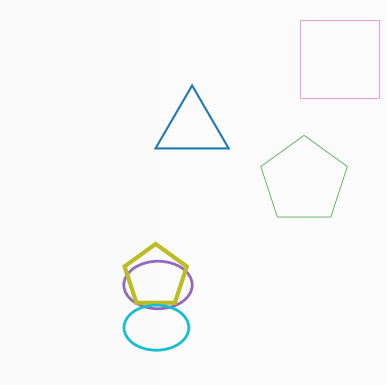[{"shape": "triangle", "thickness": 1.5, "radius": 0.54, "center": [0.496, 0.669]}, {"shape": "pentagon", "thickness": 0.5, "radius": 0.59, "center": [0.785, 0.531]}, {"shape": "oval", "thickness": 2, "radius": 0.44, "center": [0.408, 0.26]}, {"shape": "square", "thickness": 0.5, "radius": 0.51, "center": [0.876, 0.847]}, {"shape": "pentagon", "thickness": 3, "radius": 0.42, "center": [0.402, 0.282]}, {"shape": "oval", "thickness": 2, "radius": 0.42, "center": [0.404, 0.149]}]